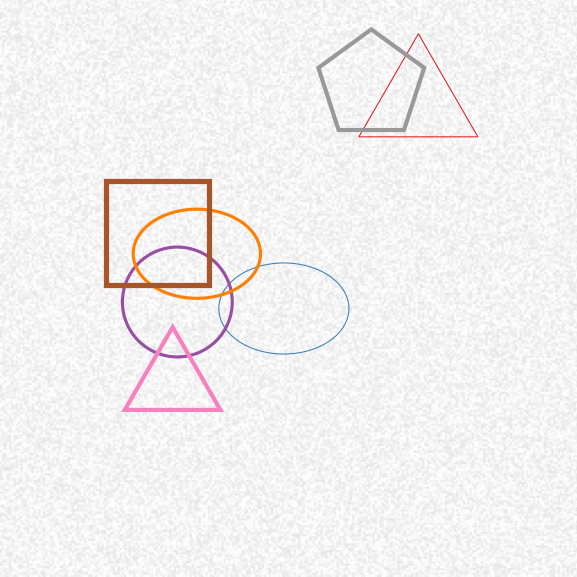[{"shape": "triangle", "thickness": 0.5, "radius": 0.59, "center": [0.724, 0.822]}, {"shape": "oval", "thickness": 0.5, "radius": 0.56, "center": [0.492, 0.465]}, {"shape": "circle", "thickness": 1.5, "radius": 0.48, "center": [0.307, 0.476]}, {"shape": "oval", "thickness": 1.5, "radius": 0.55, "center": [0.341, 0.56]}, {"shape": "square", "thickness": 2.5, "radius": 0.45, "center": [0.273, 0.596]}, {"shape": "triangle", "thickness": 2, "radius": 0.48, "center": [0.299, 0.337]}, {"shape": "pentagon", "thickness": 2, "radius": 0.48, "center": [0.643, 0.852]}]